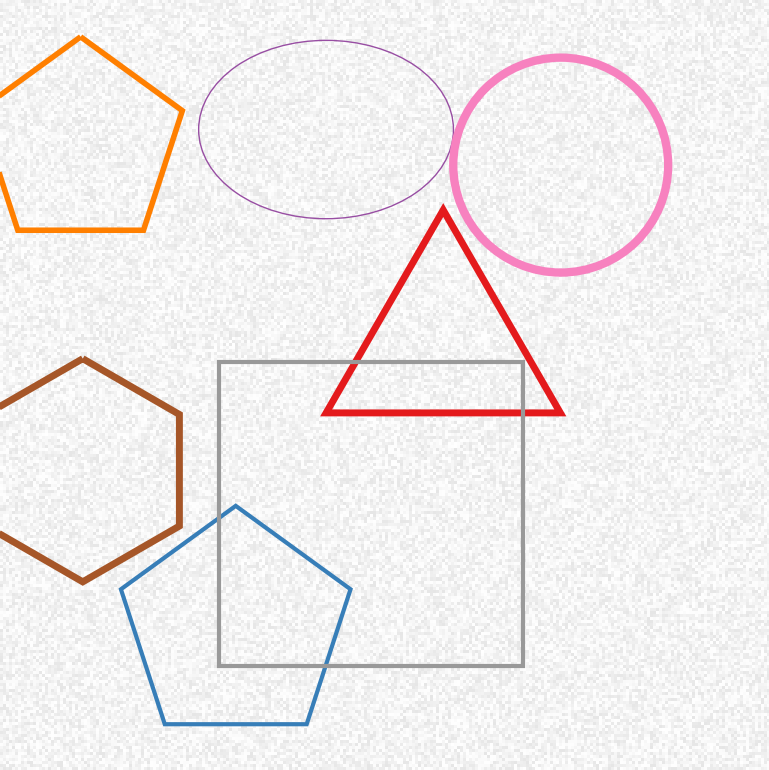[{"shape": "triangle", "thickness": 2.5, "radius": 0.88, "center": [0.576, 0.552]}, {"shape": "pentagon", "thickness": 1.5, "radius": 0.78, "center": [0.306, 0.186]}, {"shape": "oval", "thickness": 0.5, "radius": 0.83, "center": [0.423, 0.832]}, {"shape": "pentagon", "thickness": 2, "radius": 0.69, "center": [0.105, 0.813]}, {"shape": "hexagon", "thickness": 2.5, "radius": 0.72, "center": [0.107, 0.389]}, {"shape": "circle", "thickness": 3, "radius": 0.7, "center": [0.728, 0.786]}, {"shape": "square", "thickness": 1.5, "radius": 0.99, "center": [0.482, 0.333]}]